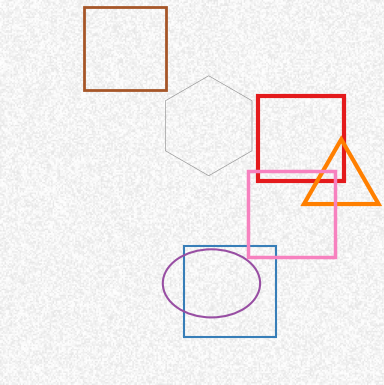[{"shape": "square", "thickness": 3, "radius": 0.56, "center": [0.781, 0.64]}, {"shape": "square", "thickness": 1.5, "radius": 0.59, "center": [0.598, 0.242]}, {"shape": "oval", "thickness": 1.5, "radius": 0.63, "center": [0.549, 0.264]}, {"shape": "triangle", "thickness": 3, "radius": 0.56, "center": [0.886, 0.526]}, {"shape": "square", "thickness": 2, "radius": 0.54, "center": [0.325, 0.874]}, {"shape": "square", "thickness": 2.5, "radius": 0.56, "center": [0.757, 0.443]}, {"shape": "hexagon", "thickness": 0.5, "radius": 0.65, "center": [0.542, 0.673]}]